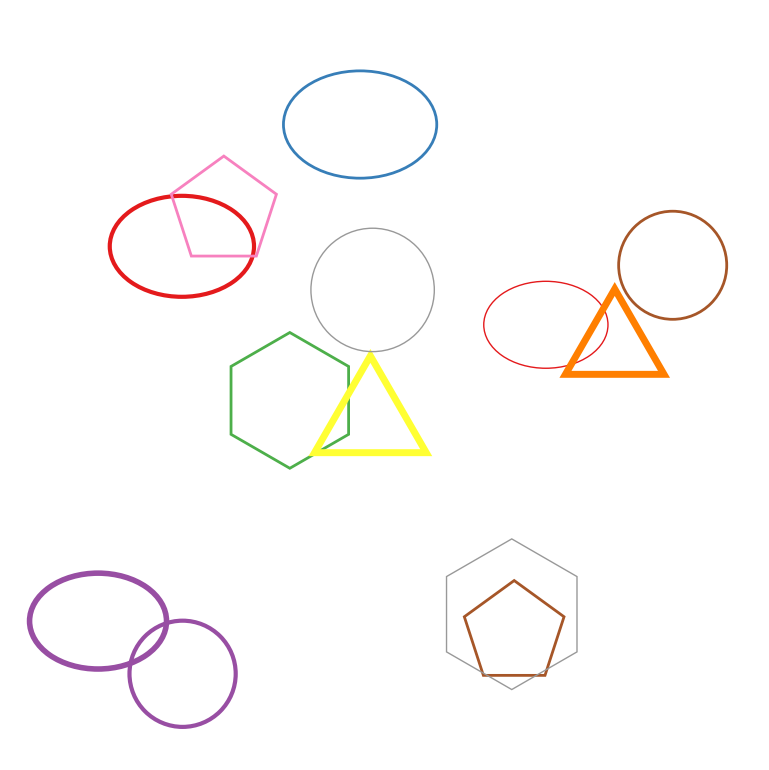[{"shape": "oval", "thickness": 1.5, "radius": 0.47, "center": [0.236, 0.68]}, {"shape": "oval", "thickness": 0.5, "radius": 0.4, "center": [0.709, 0.578]}, {"shape": "oval", "thickness": 1, "radius": 0.5, "center": [0.468, 0.838]}, {"shape": "hexagon", "thickness": 1, "radius": 0.44, "center": [0.376, 0.48]}, {"shape": "circle", "thickness": 1.5, "radius": 0.34, "center": [0.237, 0.125]}, {"shape": "oval", "thickness": 2, "radius": 0.44, "center": [0.127, 0.193]}, {"shape": "triangle", "thickness": 2.5, "radius": 0.37, "center": [0.798, 0.551]}, {"shape": "triangle", "thickness": 2.5, "radius": 0.42, "center": [0.481, 0.454]}, {"shape": "pentagon", "thickness": 1, "radius": 0.34, "center": [0.668, 0.178]}, {"shape": "circle", "thickness": 1, "radius": 0.35, "center": [0.874, 0.655]}, {"shape": "pentagon", "thickness": 1, "radius": 0.36, "center": [0.291, 0.726]}, {"shape": "circle", "thickness": 0.5, "radius": 0.4, "center": [0.484, 0.623]}, {"shape": "hexagon", "thickness": 0.5, "radius": 0.49, "center": [0.665, 0.202]}]